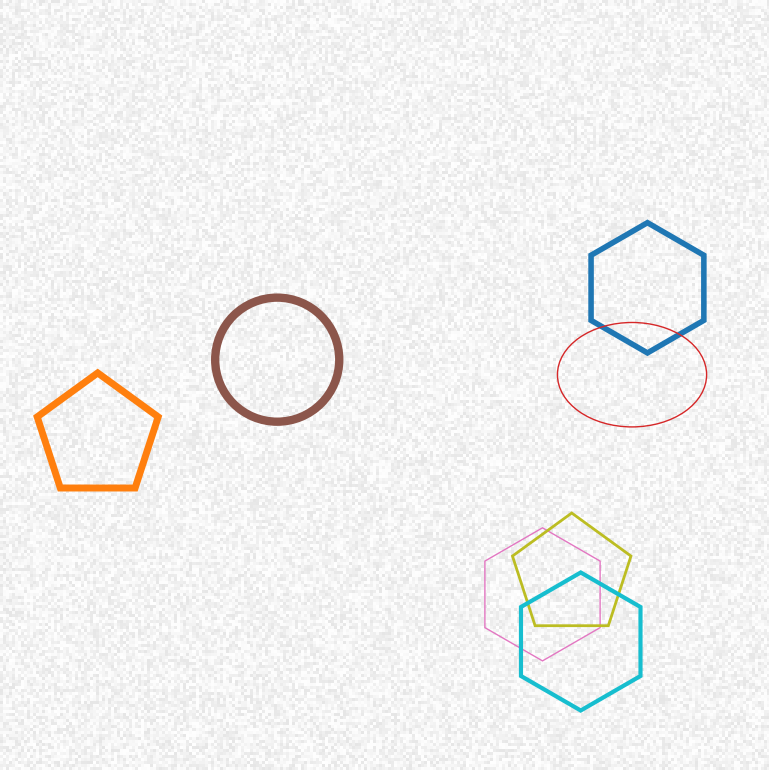[{"shape": "hexagon", "thickness": 2, "radius": 0.42, "center": [0.841, 0.626]}, {"shape": "pentagon", "thickness": 2.5, "radius": 0.41, "center": [0.127, 0.433]}, {"shape": "oval", "thickness": 0.5, "radius": 0.48, "center": [0.821, 0.513]}, {"shape": "circle", "thickness": 3, "radius": 0.4, "center": [0.36, 0.533]}, {"shape": "hexagon", "thickness": 0.5, "radius": 0.43, "center": [0.705, 0.228]}, {"shape": "pentagon", "thickness": 1, "radius": 0.4, "center": [0.742, 0.253]}, {"shape": "hexagon", "thickness": 1.5, "radius": 0.45, "center": [0.754, 0.167]}]